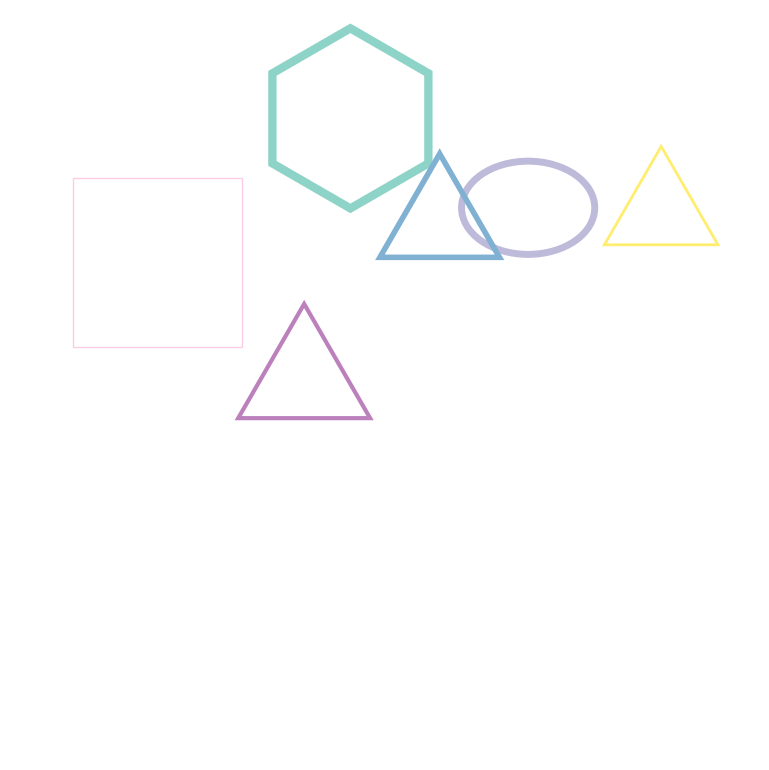[{"shape": "hexagon", "thickness": 3, "radius": 0.58, "center": [0.455, 0.846]}, {"shape": "oval", "thickness": 2.5, "radius": 0.43, "center": [0.686, 0.73]}, {"shape": "triangle", "thickness": 2, "radius": 0.45, "center": [0.571, 0.711]}, {"shape": "square", "thickness": 0.5, "radius": 0.55, "center": [0.204, 0.659]}, {"shape": "triangle", "thickness": 1.5, "radius": 0.49, "center": [0.395, 0.506]}, {"shape": "triangle", "thickness": 1, "radius": 0.43, "center": [0.859, 0.725]}]